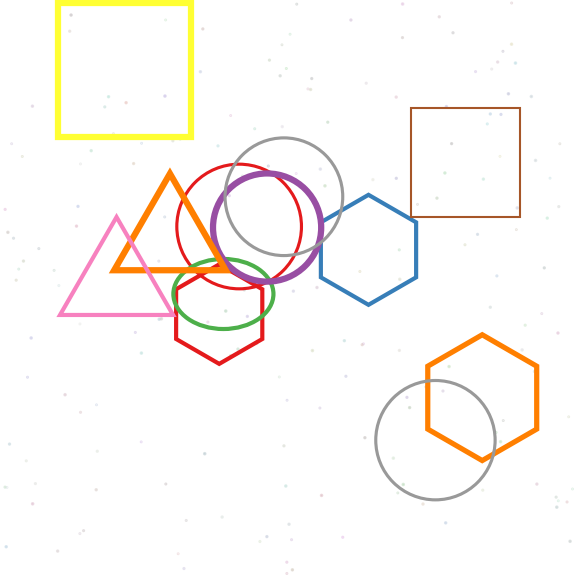[{"shape": "circle", "thickness": 1.5, "radius": 0.54, "center": [0.414, 0.607]}, {"shape": "hexagon", "thickness": 2, "radius": 0.43, "center": [0.38, 0.455]}, {"shape": "hexagon", "thickness": 2, "radius": 0.48, "center": [0.638, 0.567]}, {"shape": "oval", "thickness": 2, "radius": 0.43, "center": [0.387, 0.49]}, {"shape": "circle", "thickness": 3, "radius": 0.47, "center": [0.463, 0.605]}, {"shape": "triangle", "thickness": 3, "radius": 0.56, "center": [0.294, 0.587]}, {"shape": "hexagon", "thickness": 2.5, "radius": 0.54, "center": [0.835, 0.311]}, {"shape": "square", "thickness": 3, "radius": 0.58, "center": [0.216, 0.878]}, {"shape": "square", "thickness": 1, "radius": 0.48, "center": [0.806, 0.718]}, {"shape": "triangle", "thickness": 2, "radius": 0.57, "center": [0.202, 0.51]}, {"shape": "circle", "thickness": 1.5, "radius": 0.52, "center": [0.754, 0.237]}, {"shape": "circle", "thickness": 1.5, "radius": 0.51, "center": [0.492, 0.658]}]